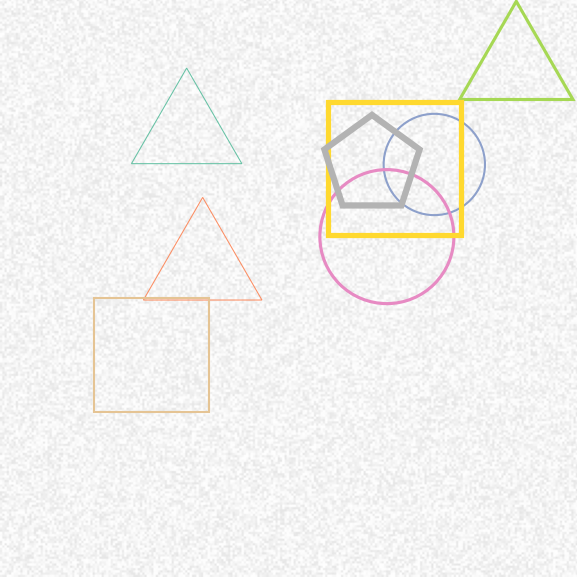[{"shape": "triangle", "thickness": 0.5, "radius": 0.55, "center": [0.323, 0.771]}, {"shape": "triangle", "thickness": 0.5, "radius": 0.59, "center": [0.351, 0.539]}, {"shape": "circle", "thickness": 1, "radius": 0.44, "center": [0.752, 0.714]}, {"shape": "circle", "thickness": 1.5, "radius": 0.58, "center": [0.67, 0.589]}, {"shape": "triangle", "thickness": 1.5, "radius": 0.57, "center": [0.894, 0.883]}, {"shape": "square", "thickness": 2.5, "radius": 0.58, "center": [0.683, 0.707]}, {"shape": "square", "thickness": 1, "radius": 0.49, "center": [0.262, 0.384]}, {"shape": "pentagon", "thickness": 3, "radius": 0.43, "center": [0.644, 0.713]}]